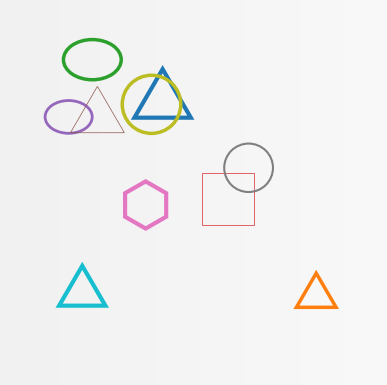[{"shape": "triangle", "thickness": 3, "radius": 0.42, "center": [0.42, 0.736]}, {"shape": "triangle", "thickness": 2.5, "radius": 0.3, "center": [0.816, 0.231]}, {"shape": "oval", "thickness": 2.5, "radius": 0.37, "center": [0.238, 0.845]}, {"shape": "square", "thickness": 0.5, "radius": 0.34, "center": [0.589, 0.484]}, {"shape": "oval", "thickness": 2, "radius": 0.3, "center": [0.177, 0.696]}, {"shape": "triangle", "thickness": 0.5, "radius": 0.4, "center": [0.251, 0.695]}, {"shape": "hexagon", "thickness": 3, "radius": 0.31, "center": [0.376, 0.468]}, {"shape": "circle", "thickness": 1.5, "radius": 0.31, "center": [0.642, 0.564]}, {"shape": "circle", "thickness": 2.5, "radius": 0.38, "center": [0.391, 0.729]}, {"shape": "triangle", "thickness": 3, "radius": 0.34, "center": [0.212, 0.241]}]